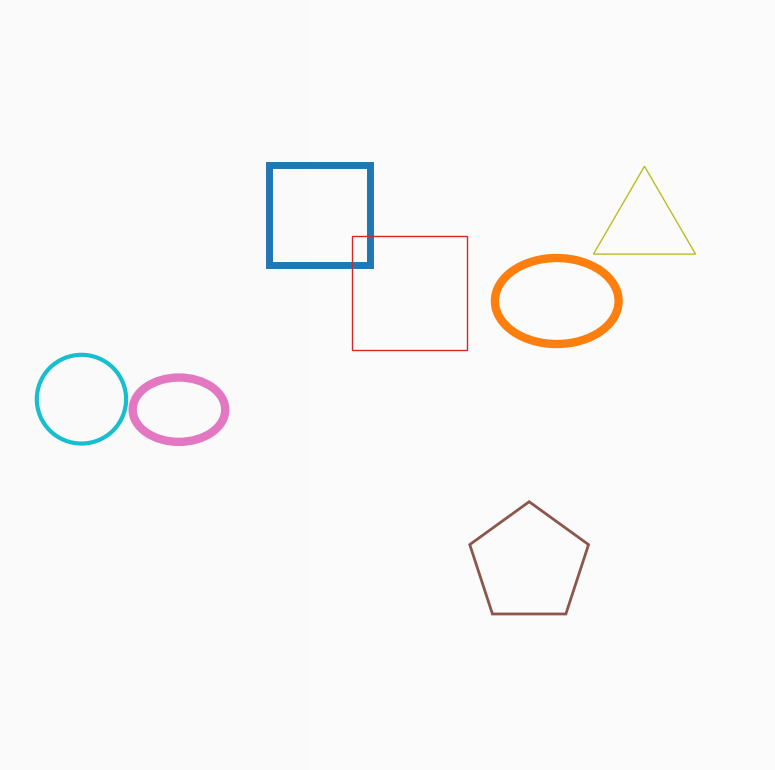[{"shape": "square", "thickness": 2.5, "radius": 0.33, "center": [0.413, 0.721]}, {"shape": "oval", "thickness": 3, "radius": 0.4, "center": [0.718, 0.609]}, {"shape": "square", "thickness": 0.5, "radius": 0.37, "center": [0.529, 0.619]}, {"shape": "pentagon", "thickness": 1, "radius": 0.4, "center": [0.683, 0.268]}, {"shape": "oval", "thickness": 3, "radius": 0.3, "center": [0.231, 0.468]}, {"shape": "triangle", "thickness": 0.5, "radius": 0.38, "center": [0.832, 0.708]}, {"shape": "circle", "thickness": 1.5, "radius": 0.29, "center": [0.105, 0.482]}]